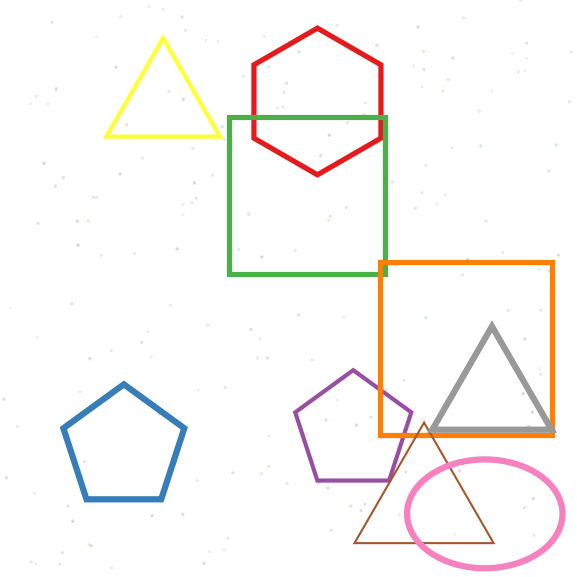[{"shape": "hexagon", "thickness": 2.5, "radius": 0.63, "center": [0.55, 0.823]}, {"shape": "pentagon", "thickness": 3, "radius": 0.55, "center": [0.214, 0.224]}, {"shape": "square", "thickness": 2.5, "radius": 0.68, "center": [0.532, 0.66]}, {"shape": "pentagon", "thickness": 2, "radius": 0.53, "center": [0.612, 0.252]}, {"shape": "square", "thickness": 2.5, "radius": 0.75, "center": [0.807, 0.396]}, {"shape": "triangle", "thickness": 2, "radius": 0.57, "center": [0.283, 0.819]}, {"shape": "triangle", "thickness": 1, "radius": 0.7, "center": [0.734, 0.128]}, {"shape": "oval", "thickness": 3, "radius": 0.67, "center": [0.839, 0.109]}, {"shape": "triangle", "thickness": 3, "radius": 0.6, "center": [0.852, 0.315]}]